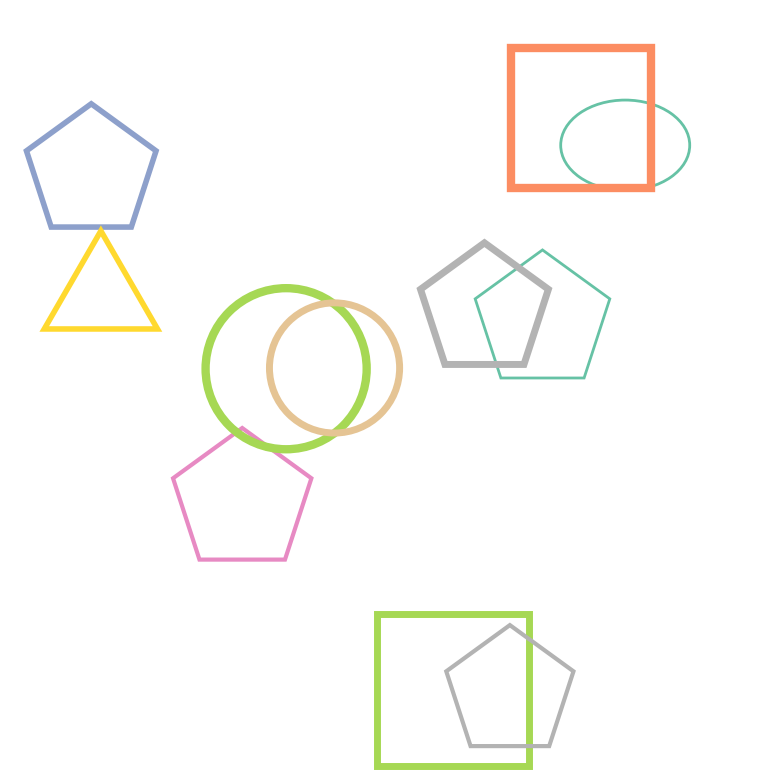[{"shape": "oval", "thickness": 1, "radius": 0.42, "center": [0.812, 0.811]}, {"shape": "pentagon", "thickness": 1, "radius": 0.46, "center": [0.705, 0.583]}, {"shape": "square", "thickness": 3, "radius": 0.46, "center": [0.755, 0.846]}, {"shape": "pentagon", "thickness": 2, "radius": 0.44, "center": [0.119, 0.777]}, {"shape": "pentagon", "thickness": 1.5, "radius": 0.47, "center": [0.315, 0.35]}, {"shape": "circle", "thickness": 3, "radius": 0.52, "center": [0.372, 0.521]}, {"shape": "square", "thickness": 2.5, "radius": 0.49, "center": [0.589, 0.104]}, {"shape": "triangle", "thickness": 2, "radius": 0.42, "center": [0.131, 0.615]}, {"shape": "circle", "thickness": 2.5, "radius": 0.42, "center": [0.434, 0.522]}, {"shape": "pentagon", "thickness": 1.5, "radius": 0.43, "center": [0.662, 0.101]}, {"shape": "pentagon", "thickness": 2.5, "radius": 0.44, "center": [0.629, 0.597]}]